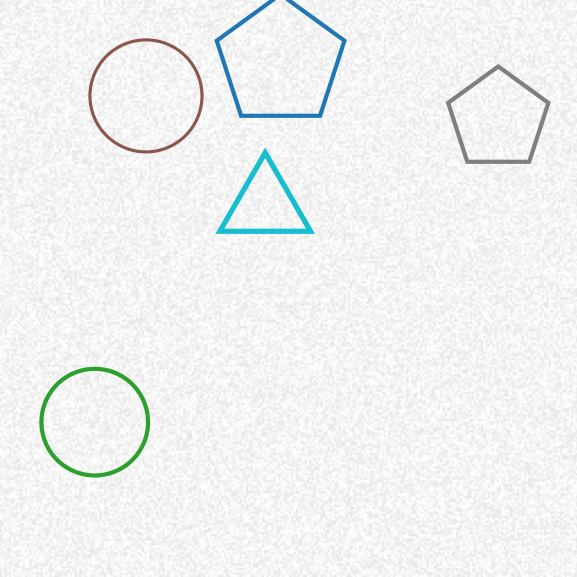[{"shape": "pentagon", "thickness": 2, "radius": 0.58, "center": [0.486, 0.893]}, {"shape": "circle", "thickness": 2, "radius": 0.46, "center": [0.164, 0.268]}, {"shape": "circle", "thickness": 1.5, "radius": 0.49, "center": [0.253, 0.833]}, {"shape": "pentagon", "thickness": 2, "radius": 0.46, "center": [0.863, 0.793]}, {"shape": "triangle", "thickness": 2.5, "radius": 0.45, "center": [0.459, 0.644]}]